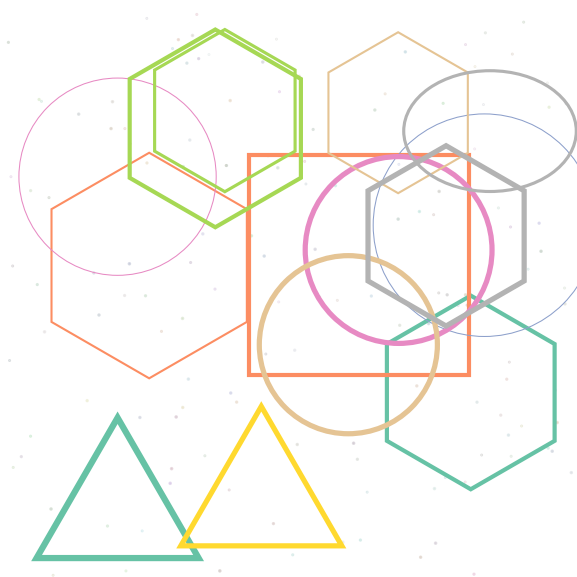[{"shape": "hexagon", "thickness": 2, "radius": 0.84, "center": [0.815, 0.32]}, {"shape": "triangle", "thickness": 3, "radius": 0.81, "center": [0.204, 0.114]}, {"shape": "square", "thickness": 2, "radius": 0.95, "center": [0.621, 0.54]}, {"shape": "hexagon", "thickness": 1, "radius": 0.98, "center": [0.258, 0.539]}, {"shape": "circle", "thickness": 0.5, "radius": 0.96, "center": [0.839, 0.609]}, {"shape": "circle", "thickness": 2.5, "radius": 0.81, "center": [0.69, 0.566]}, {"shape": "circle", "thickness": 0.5, "radius": 0.85, "center": [0.204, 0.693]}, {"shape": "hexagon", "thickness": 2, "radius": 0.86, "center": [0.373, 0.777]}, {"shape": "hexagon", "thickness": 1.5, "radius": 0.7, "center": [0.389, 0.808]}, {"shape": "triangle", "thickness": 2.5, "radius": 0.81, "center": [0.452, 0.134]}, {"shape": "circle", "thickness": 2.5, "radius": 0.77, "center": [0.603, 0.402]}, {"shape": "hexagon", "thickness": 1, "radius": 0.7, "center": [0.689, 0.804]}, {"shape": "hexagon", "thickness": 2.5, "radius": 0.78, "center": [0.772, 0.591]}, {"shape": "oval", "thickness": 1.5, "radius": 0.75, "center": [0.848, 0.772]}]